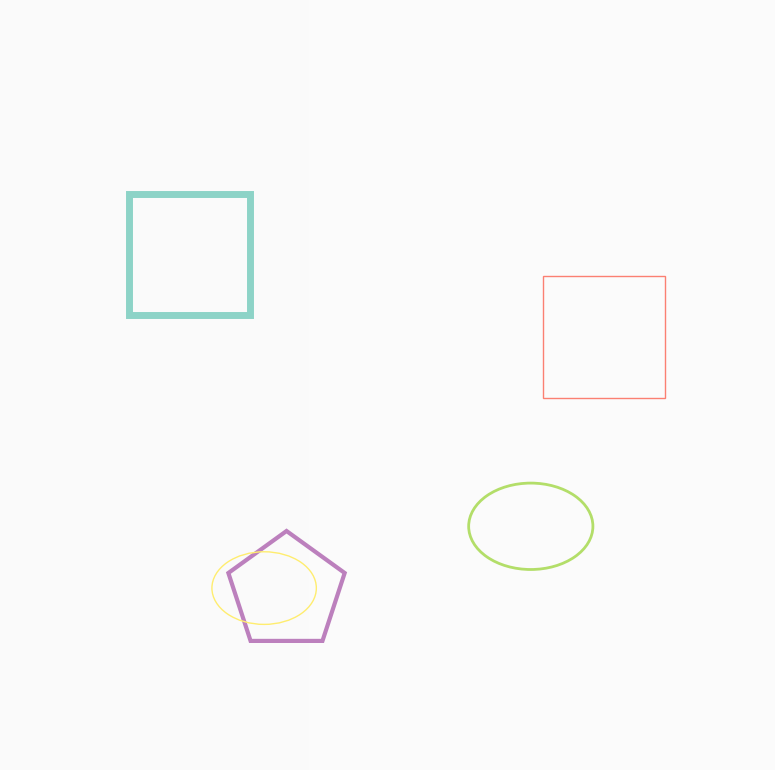[{"shape": "square", "thickness": 2.5, "radius": 0.39, "center": [0.245, 0.67]}, {"shape": "square", "thickness": 0.5, "radius": 0.39, "center": [0.779, 0.562]}, {"shape": "oval", "thickness": 1, "radius": 0.4, "center": [0.685, 0.316]}, {"shape": "pentagon", "thickness": 1.5, "radius": 0.39, "center": [0.37, 0.231]}, {"shape": "oval", "thickness": 0.5, "radius": 0.34, "center": [0.341, 0.236]}]